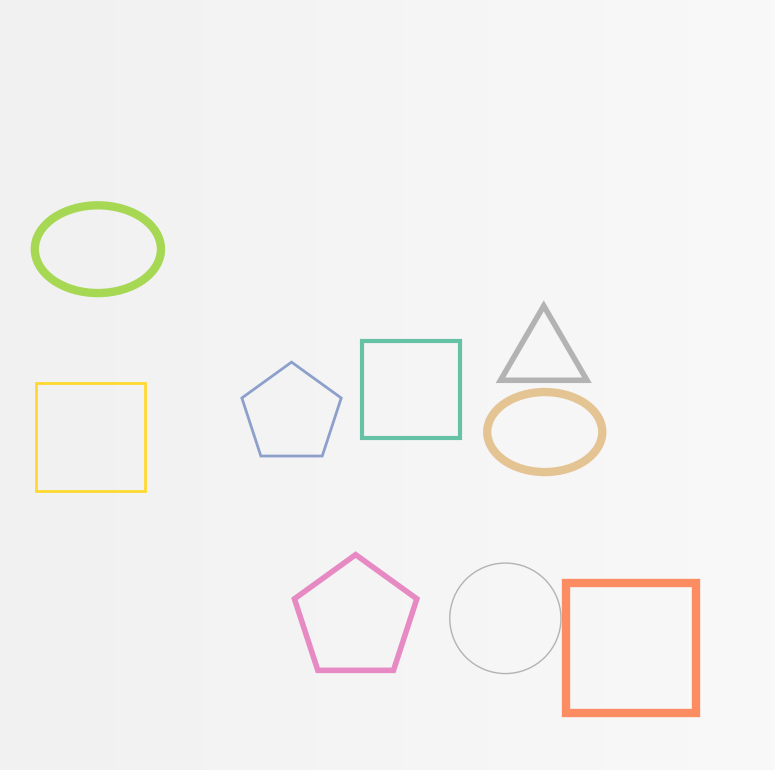[{"shape": "square", "thickness": 1.5, "radius": 0.31, "center": [0.53, 0.494]}, {"shape": "square", "thickness": 3, "radius": 0.42, "center": [0.814, 0.158]}, {"shape": "pentagon", "thickness": 1, "radius": 0.34, "center": [0.376, 0.462]}, {"shape": "pentagon", "thickness": 2, "radius": 0.42, "center": [0.459, 0.197]}, {"shape": "oval", "thickness": 3, "radius": 0.41, "center": [0.126, 0.676]}, {"shape": "square", "thickness": 1, "radius": 0.35, "center": [0.117, 0.433]}, {"shape": "oval", "thickness": 3, "radius": 0.37, "center": [0.703, 0.439]}, {"shape": "triangle", "thickness": 2, "radius": 0.32, "center": [0.702, 0.538]}, {"shape": "circle", "thickness": 0.5, "radius": 0.36, "center": [0.652, 0.197]}]